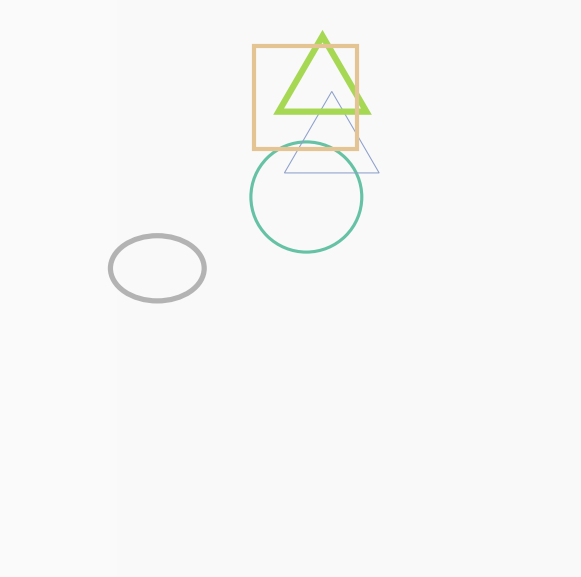[{"shape": "circle", "thickness": 1.5, "radius": 0.48, "center": [0.527, 0.658]}, {"shape": "triangle", "thickness": 0.5, "radius": 0.47, "center": [0.571, 0.747]}, {"shape": "triangle", "thickness": 3, "radius": 0.44, "center": [0.555, 0.849]}, {"shape": "square", "thickness": 2, "radius": 0.45, "center": [0.526, 0.83]}, {"shape": "oval", "thickness": 2.5, "radius": 0.4, "center": [0.271, 0.535]}]